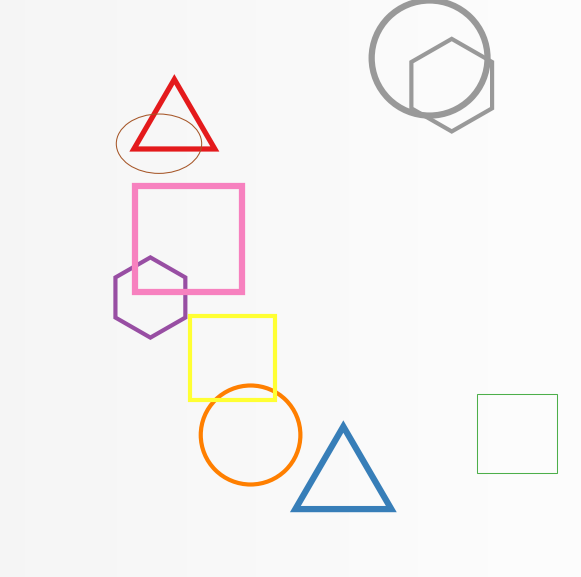[{"shape": "triangle", "thickness": 2.5, "radius": 0.4, "center": [0.3, 0.781]}, {"shape": "triangle", "thickness": 3, "radius": 0.48, "center": [0.591, 0.165]}, {"shape": "square", "thickness": 0.5, "radius": 0.34, "center": [0.89, 0.249]}, {"shape": "hexagon", "thickness": 2, "radius": 0.35, "center": [0.259, 0.484]}, {"shape": "circle", "thickness": 2, "radius": 0.43, "center": [0.431, 0.246]}, {"shape": "square", "thickness": 2, "radius": 0.36, "center": [0.4, 0.38]}, {"shape": "oval", "thickness": 0.5, "radius": 0.37, "center": [0.274, 0.75]}, {"shape": "square", "thickness": 3, "radius": 0.46, "center": [0.324, 0.585]}, {"shape": "hexagon", "thickness": 2, "radius": 0.4, "center": [0.777, 0.852]}, {"shape": "circle", "thickness": 3, "radius": 0.5, "center": [0.739, 0.899]}]